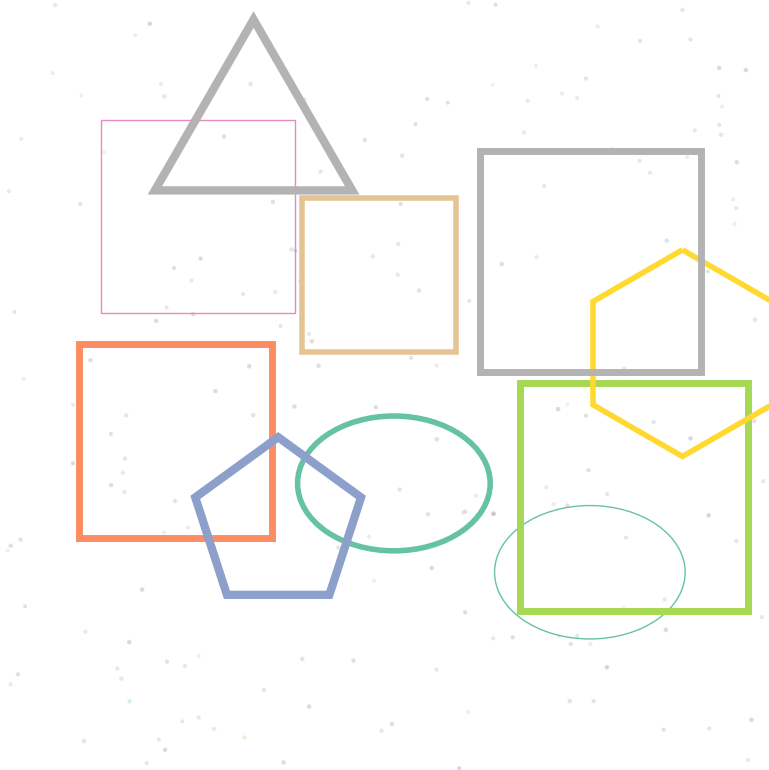[{"shape": "oval", "thickness": 0.5, "radius": 0.62, "center": [0.766, 0.257]}, {"shape": "oval", "thickness": 2, "radius": 0.63, "center": [0.512, 0.372]}, {"shape": "square", "thickness": 2.5, "radius": 0.63, "center": [0.228, 0.428]}, {"shape": "pentagon", "thickness": 3, "radius": 0.57, "center": [0.361, 0.319]}, {"shape": "square", "thickness": 0.5, "radius": 0.63, "center": [0.257, 0.719]}, {"shape": "square", "thickness": 2.5, "radius": 0.74, "center": [0.823, 0.355]}, {"shape": "hexagon", "thickness": 2, "radius": 0.67, "center": [0.886, 0.541]}, {"shape": "square", "thickness": 2, "radius": 0.5, "center": [0.492, 0.643]}, {"shape": "square", "thickness": 2.5, "radius": 0.72, "center": [0.767, 0.661]}, {"shape": "triangle", "thickness": 3, "radius": 0.74, "center": [0.329, 0.827]}]